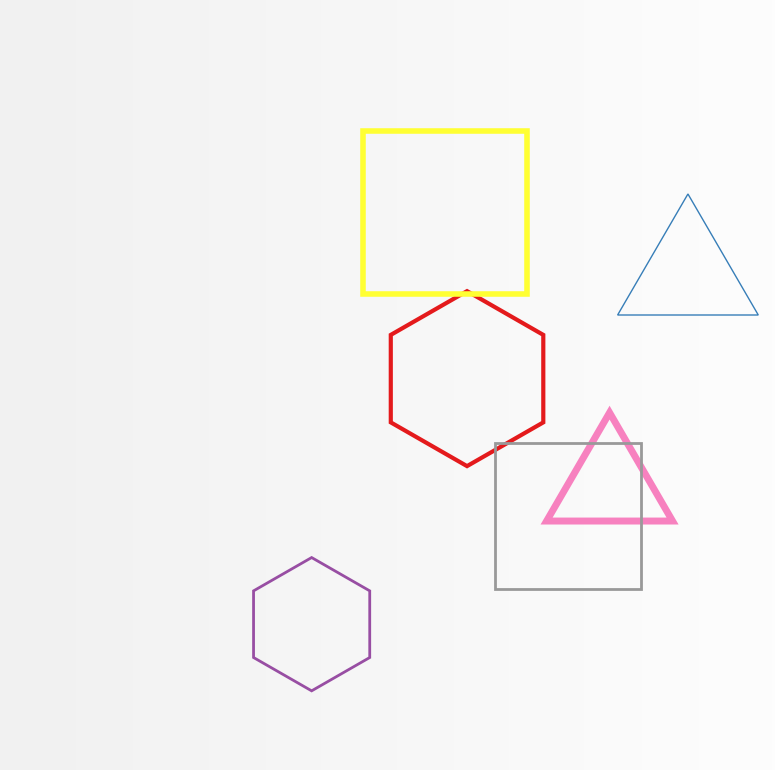[{"shape": "hexagon", "thickness": 1.5, "radius": 0.57, "center": [0.603, 0.508]}, {"shape": "triangle", "thickness": 0.5, "radius": 0.52, "center": [0.888, 0.643]}, {"shape": "hexagon", "thickness": 1, "radius": 0.43, "center": [0.402, 0.189]}, {"shape": "square", "thickness": 2, "radius": 0.53, "center": [0.574, 0.724]}, {"shape": "triangle", "thickness": 2.5, "radius": 0.47, "center": [0.787, 0.37]}, {"shape": "square", "thickness": 1, "radius": 0.47, "center": [0.733, 0.33]}]